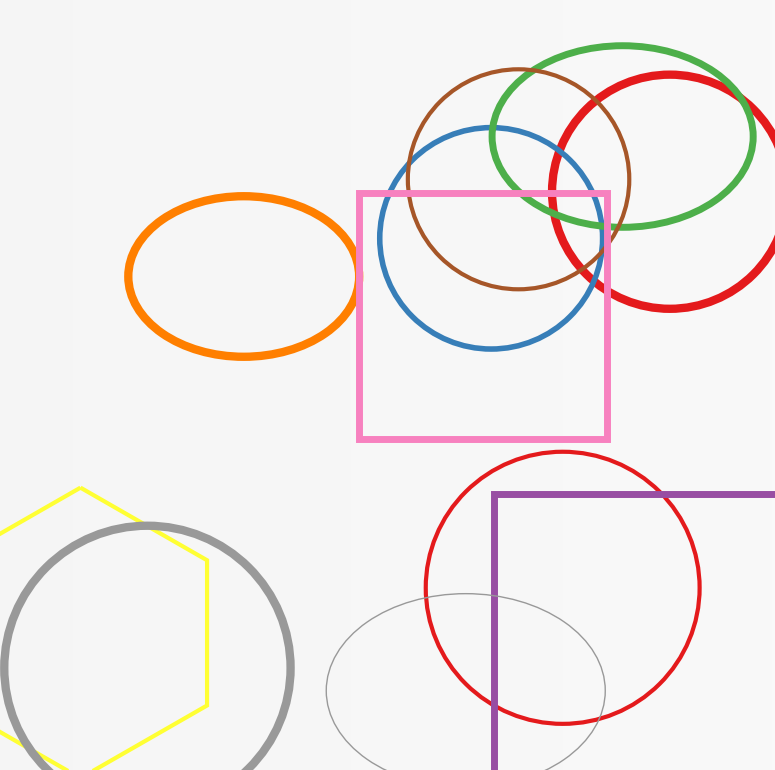[{"shape": "circle", "thickness": 1.5, "radius": 0.88, "center": [0.726, 0.237]}, {"shape": "circle", "thickness": 3, "radius": 0.76, "center": [0.864, 0.751]}, {"shape": "circle", "thickness": 2, "radius": 0.72, "center": [0.634, 0.69]}, {"shape": "oval", "thickness": 2.5, "radius": 0.84, "center": [0.803, 0.823]}, {"shape": "square", "thickness": 2.5, "radius": 0.97, "center": [0.832, 0.165]}, {"shape": "oval", "thickness": 3, "radius": 0.74, "center": [0.314, 0.641]}, {"shape": "hexagon", "thickness": 1.5, "radius": 0.94, "center": [0.104, 0.178]}, {"shape": "circle", "thickness": 1.5, "radius": 0.71, "center": [0.669, 0.767]}, {"shape": "square", "thickness": 2.5, "radius": 0.8, "center": [0.623, 0.589]}, {"shape": "circle", "thickness": 3, "radius": 0.92, "center": [0.19, 0.133]}, {"shape": "oval", "thickness": 0.5, "radius": 0.9, "center": [0.601, 0.103]}]